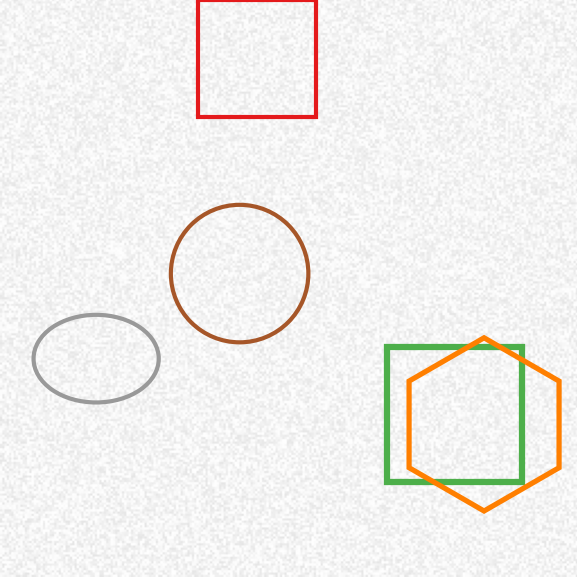[{"shape": "square", "thickness": 2, "radius": 0.51, "center": [0.445, 0.898]}, {"shape": "square", "thickness": 3, "radius": 0.58, "center": [0.788, 0.282]}, {"shape": "hexagon", "thickness": 2.5, "radius": 0.75, "center": [0.838, 0.264]}, {"shape": "circle", "thickness": 2, "radius": 0.6, "center": [0.415, 0.525]}, {"shape": "oval", "thickness": 2, "radius": 0.54, "center": [0.166, 0.378]}]